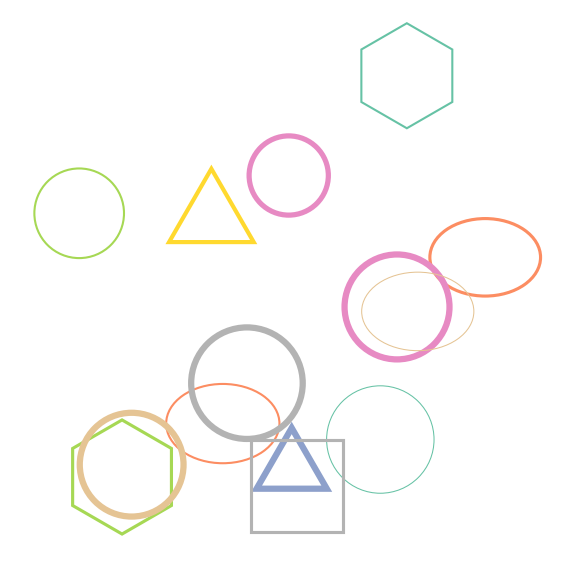[{"shape": "circle", "thickness": 0.5, "radius": 0.47, "center": [0.659, 0.238]}, {"shape": "hexagon", "thickness": 1, "radius": 0.45, "center": [0.704, 0.868]}, {"shape": "oval", "thickness": 1, "radius": 0.49, "center": [0.386, 0.266]}, {"shape": "oval", "thickness": 1.5, "radius": 0.48, "center": [0.84, 0.554]}, {"shape": "triangle", "thickness": 3, "radius": 0.35, "center": [0.505, 0.188]}, {"shape": "circle", "thickness": 3, "radius": 0.45, "center": [0.687, 0.468]}, {"shape": "circle", "thickness": 2.5, "radius": 0.34, "center": [0.5, 0.695]}, {"shape": "circle", "thickness": 1, "radius": 0.39, "center": [0.137, 0.63]}, {"shape": "hexagon", "thickness": 1.5, "radius": 0.49, "center": [0.211, 0.173]}, {"shape": "triangle", "thickness": 2, "radius": 0.42, "center": [0.366, 0.622]}, {"shape": "oval", "thickness": 0.5, "radius": 0.49, "center": [0.723, 0.46]}, {"shape": "circle", "thickness": 3, "radius": 0.45, "center": [0.228, 0.195]}, {"shape": "square", "thickness": 1.5, "radius": 0.4, "center": [0.515, 0.158]}, {"shape": "circle", "thickness": 3, "radius": 0.48, "center": [0.428, 0.336]}]